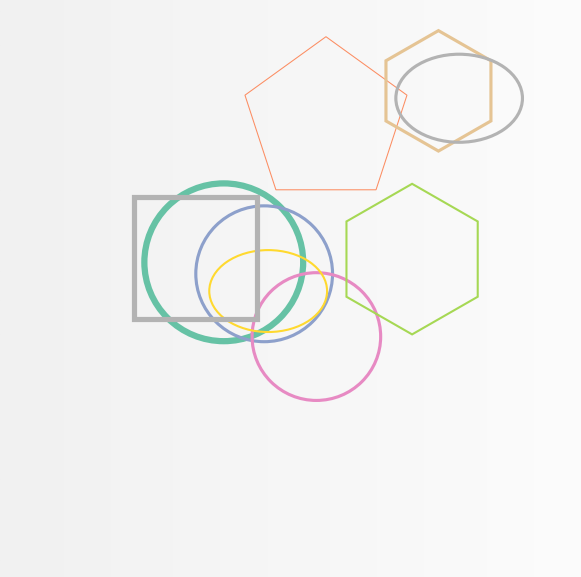[{"shape": "circle", "thickness": 3, "radius": 0.68, "center": [0.385, 0.545]}, {"shape": "pentagon", "thickness": 0.5, "radius": 0.73, "center": [0.561, 0.789]}, {"shape": "circle", "thickness": 1.5, "radius": 0.59, "center": [0.454, 0.525]}, {"shape": "circle", "thickness": 1.5, "radius": 0.55, "center": [0.544, 0.416]}, {"shape": "hexagon", "thickness": 1, "radius": 0.65, "center": [0.709, 0.55]}, {"shape": "oval", "thickness": 1, "radius": 0.51, "center": [0.461, 0.495]}, {"shape": "hexagon", "thickness": 1.5, "radius": 0.52, "center": [0.754, 0.842]}, {"shape": "square", "thickness": 2.5, "radius": 0.53, "center": [0.336, 0.553]}, {"shape": "oval", "thickness": 1.5, "radius": 0.54, "center": [0.79, 0.829]}]